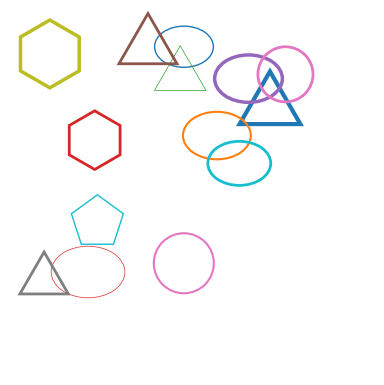[{"shape": "oval", "thickness": 1, "radius": 0.38, "center": [0.478, 0.879]}, {"shape": "triangle", "thickness": 3, "radius": 0.46, "center": [0.701, 0.723]}, {"shape": "oval", "thickness": 1.5, "radius": 0.44, "center": [0.563, 0.648]}, {"shape": "triangle", "thickness": 0.5, "radius": 0.39, "center": [0.468, 0.804]}, {"shape": "oval", "thickness": 0.5, "radius": 0.48, "center": [0.229, 0.293]}, {"shape": "hexagon", "thickness": 2, "radius": 0.38, "center": [0.246, 0.636]}, {"shape": "oval", "thickness": 2.5, "radius": 0.44, "center": [0.645, 0.796]}, {"shape": "triangle", "thickness": 2, "radius": 0.44, "center": [0.384, 0.878]}, {"shape": "circle", "thickness": 2, "radius": 0.36, "center": [0.741, 0.807]}, {"shape": "circle", "thickness": 1.5, "radius": 0.39, "center": [0.477, 0.316]}, {"shape": "triangle", "thickness": 2, "radius": 0.36, "center": [0.115, 0.273]}, {"shape": "hexagon", "thickness": 2.5, "radius": 0.44, "center": [0.129, 0.86]}, {"shape": "oval", "thickness": 2, "radius": 0.41, "center": [0.622, 0.576]}, {"shape": "pentagon", "thickness": 1, "radius": 0.35, "center": [0.253, 0.423]}]